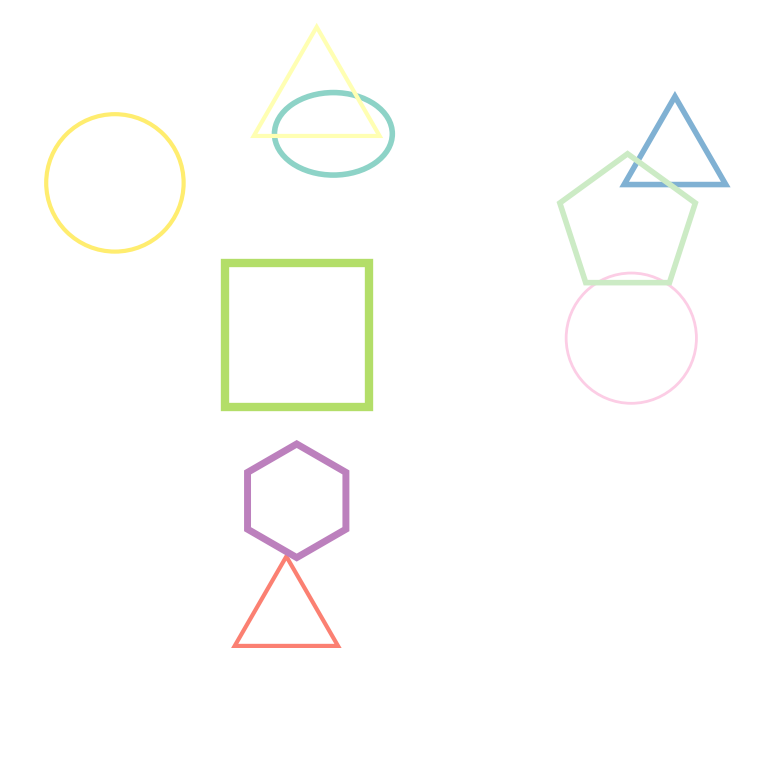[{"shape": "oval", "thickness": 2, "radius": 0.38, "center": [0.433, 0.826]}, {"shape": "triangle", "thickness": 1.5, "radius": 0.47, "center": [0.411, 0.871]}, {"shape": "triangle", "thickness": 1.5, "radius": 0.39, "center": [0.372, 0.2]}, {"shape": "triangle", "thickness": 2, "radius": 0.38, "center": [0.877, 0.798]}, {"shape": "square", "thickness": 3, "radius": 0.47, "center": [0.385, 0.565]}, {"shape": "circle", "thickness": 1, "radius": 0.42, "center": [0.82, 0.561]}, {"shape": "hexagon", "thickness": 2.5, "radius": 0.37, "center": [0.385, 0.35]}, {"shape": "pentagon", "thickness": 2, "radius": 0.46, "center": [0.815, 0.708]}, {"shape": "circle", "thickness": 1.5, "radius": 0.45, "center": [0.149, 0.762]}]